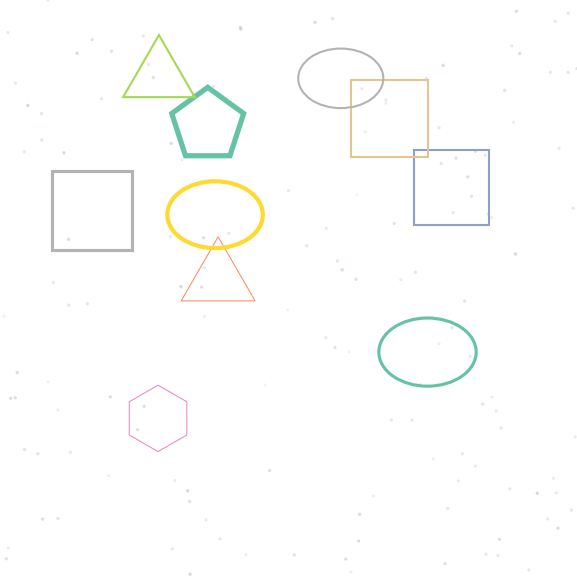[{"shape": "oval", "thickness": 1.5, "radius": 0.42, "center": [0.74, 0.389]}, {"shape": "pentagon", "thickness": 2.5, "radius": 0.33, "center": [0.36, 0.782]}, {"shape": "triangle", "thickness": 0.5, "radius": 0.37, "center": [0.378, 0.515]}, {"shape": "square", "thickness": 1, "radius": 0.32, "center": [0.782, 0.675]}, {"shape": "hexagon", "thickness": 0.5, "radius": 0.29, "center": [0.274, 0.275]}, {"shape": "triangle", "thickness": 1, "radius": 0.36, "center": [0.275, 0.867]}, {"shape": "oval", "thickness": 2, "radius": 0.41, "center": [0.372, 0.627]}, {"shape": "square", "thickness": 1, "radius": 0.33, "center": [0.675, 0.794]}, {"shape": "oval", "thickness": 1, "radius": 0.37, "center": [0.59, 0.863]}, {"shape": "square", "thickness": 1.5, "radius": 0.34, "center": [0.159, 0.635]}]